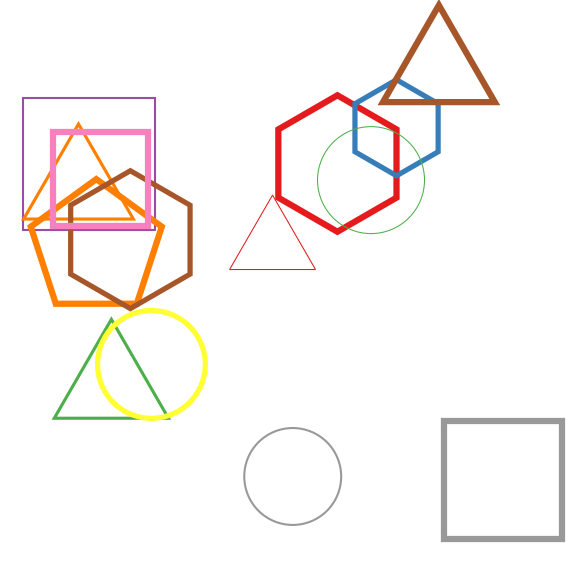[{"shape": "triangle", "thickness": 0.5, "radius": 0.43, "center": [0.472, 0.575]}, {"shape": "hexagon", "thickness": 3, "radius": 0.59, "center": [0.584, 0.716]}, {"shape": "hexagon", "thickness": 2.5, "radius": 0.42, "center": [0.687, 0.778]}, {"shape": "circle", "thickness": 0.5, "radius": 0.46, "center": [0.642, 0.687]}, {"shape": "triangle", "thickness": 1.5, "radius": 0.57, "center": [0.193, 0.332]}, {"shape": "square", "thickness": 1, "radius": 0.57, "center": [0.154, 0.715]}, {"shape": "triangle", "thickness": 1.5, "radius": 0.55, "center": [0.136, 0.675]}, {"shape": "pentagon", "thickness": 3, "radius": 0.6, "center": [0.167, 0.57]}, {"shape": "circle", "thickness": 2.5, "radius": 0.47, "center": [0.262, 0.368]}, {"shape": "triangle", "thickness": 3, "radius": 0.56, "center": [0.76, 0.878]}, {"shape": "hexagon", "thickness": 2.5, "radius": 0.6, "center": [0.226, 0.584]}, {"shape": "square", "thickness": 3, "radius": 0.41, "center": [0.174, 0.689]}, {"shape": "circle", "thickness": 1, "radius": 0.42, "center": [0.507, 0.174]}, {"shape": "square", "thickness": 3, "radius": 0.51, "center": [0.87, 0.168]}]